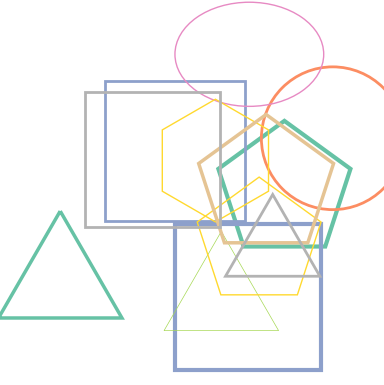[{"shape": "pentagon", "thickness": 3, "radius": 0.9, "center": [0.739, 0.506]}, {"shape": "triangle", "thickness": 2.5, "radius": 0.93, "center": [0.156, 0.267]}, {"shape": "circle", "thickness": 2, "radius": 0.93, "center": [0.864, 0.641]}, {"shape": "square", "thickness": 3, "radius": 0.94, "center": [0.644, 0.228]}, {"shape": "square", "thickness": 2, "radius": 0.91, "center": [0.455, 0.609]}, {"shape": "oval", "thickness": 1, "radius": 0.97, "center": [0.648, 0.859]}, {"shape": "triangle", "thickness": 0.5, "radius": 0.86, "center": [0.575, 0.227]}, {"shape": "pentagon", "thickness": 1, "radius": 0.85, "center": [0.673, 0.371]}, {"shape": "hexagon", "thickness": 1, "radius": 0.8, "center": [0.559, 0.583]}, {"shape": "pentagon", "thickness": 2.5, "radius": 0.92, "center": [0.691, 0.518]}, {"shape": "triangle", "thickness": 2, "radius": 0.71, "center": [0.708, 0.353]}, {"shape": "square", "thickness": 2, "radius": 0.87, "center": [0.397, 0.585]}]